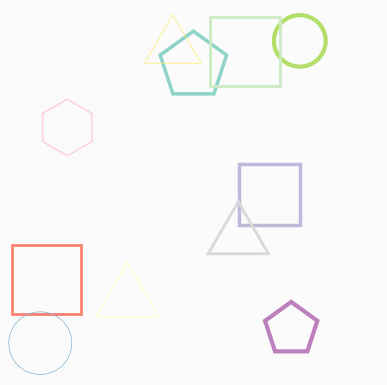[{"shape": "pentagon", "thickness": 2.5, "radius": 0.45, "center": [0.499, 0.829]}, {"shape": "triangle", "thickness": 0.5, "radius": 0.47, "center": [0.329, 0.224]}, {"shape": "square", "thickness": 2.5, "radius": 0.39, "center": [0.696, 0.495]}, {"shape": "square", "thickness": 2, "radius": 0.44, "center": [0.12, 0.274]}, {"shape": "circle", "thickness": 0.5, "radius": 0.41, "center": [0.104, 0.109]}, {"shape": "circle", "thickness": 3, "radius": 0.33, "center": [0.774, 0.894]}, {"shape": "hexagon", "thickness": 1, "radius": 0.37, "center": [0.174, 0.669]}, {"shape": "triangle", "thickness": 2, "radius": 0.45, "center": [0.615, 0.386]}, {"shape": "pentagon", "thickness": 3, "radius": 0.35, "center": [0.751, 0.145]}, {"shape": "square", "thickness": 2, "radius": 0.45, "center": [0.632, 0.866]}, {"shape": "triangle", "thickness": 0.5, "radius": 0.42, "center": [0.446, 0.878]}]